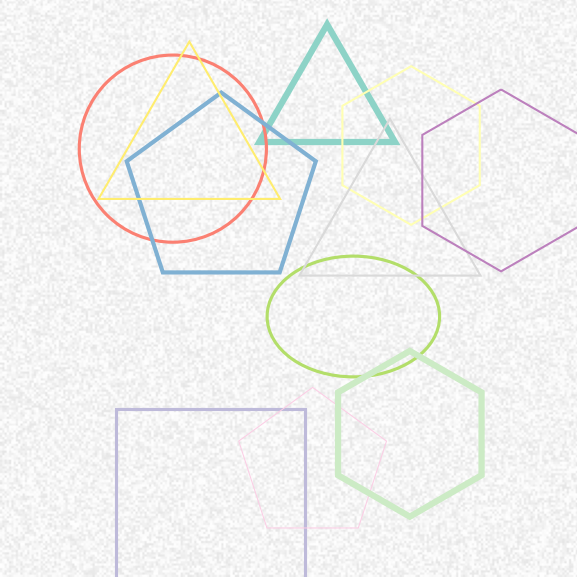[{"shape": "triangle", "thickness": 3, "radius": 0.68, "center": [0.566, 0.821]}, {"shape": "hexagon", "thickness": 1, "radius": 0.69, "center": [0.712, 0.747]}, {"shape": "square", "thickness": 1.5, "radius": 0.81, "center": [0.364, 0.128]}, {"shape": "circle", "thickness": 1.5, "radius": 0.81, "center": [0.299, 0.742]}, {"shape": "pentagon", "thickness": 2, "radius": 0.86, "center": [0.383, 0.667]}, {"shape": "oval", "thickness": 1.5, "radius": 0.75, "center": [0.612, 0.451]}, {"shape": "pentagon", "thickness": 0.5, "radius": 0.67, "center": [0.541, 0.194]}, {"shape": "triangle", "thickness": 1, "radius": 0.91, "center": [0.675, 0.612]}, {"shape": "hexagon", "thickness": 1, "radius": 0.79, "center": [0.868, 0.687]}, {"shape": "hexagon", "thickness": 3, "radius": 0.72, "center": [0.71, 0.248]}, {"shape": "triangle", "thickness": 1, "radius": 0.91, "center": [0.328, 0.745]}]